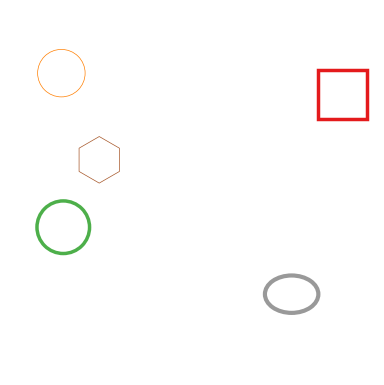[{"shape": "square", "thickness": 2.5, "radius": 0.32, "center": [0.889, 0.755]}, {"shape": "circle", "thickness": 2.5, "radius": 0.34, "center": [0.164, 0.41]}, {"shape": "circle", "thickness": 0.5, "radius": 0.31, "center": [0.159, 0.81]}, {"shape": "hexagon", "thickness": 0.5, "radius": 0.3, "center": [0.258, 0.585]}, {"shape": "oval", "thickness": 3, "radius": 0.35, "center": [0.758, 0.236]}]